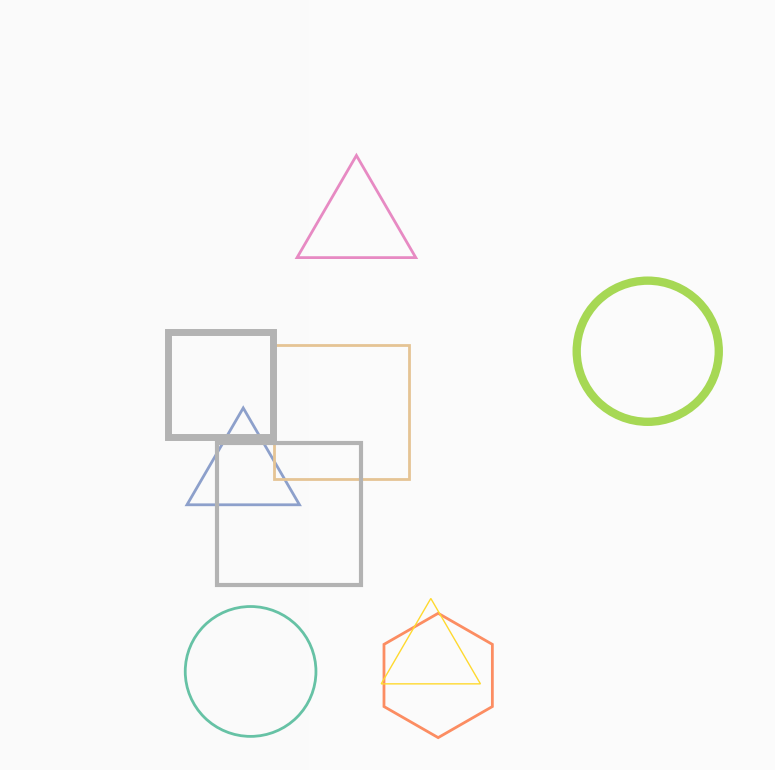[{"shape": "circle", "thickness": 1, "radius": 0.42, "center": [0.323, 0.128]}, {"shape": "hexagon", "thickness": 1, "radius": 0.4, "center": [0.565, 0.123]}, {"shape": "triangle", "thickness": 1, "radius": 0.42, "center": [0.314, 0.386]}, {"shape": "triangle", "thickness": 1, "radius": 0.44, "center": [0.46, 0.71]}, {"shape": "circle", "thickness": 3, "radius": 0.46, "center": [0.836, 0.544]}, {"shape": "triangle", "thickness": 0.5, "radius": 0.37, "center": [0.556, 0.149]}, {"shape": "square", "thickness": 1, "radius": 0.43, "center": [0.441, 0.465]}, {"shape": "square", "thickness": 2.5, "radius": 0.34, "center": [0.284, 0.501]}, {"shape": "square", "thickness": 1.5, "radius": 0.46, "center": [0.373, 0.332]}]